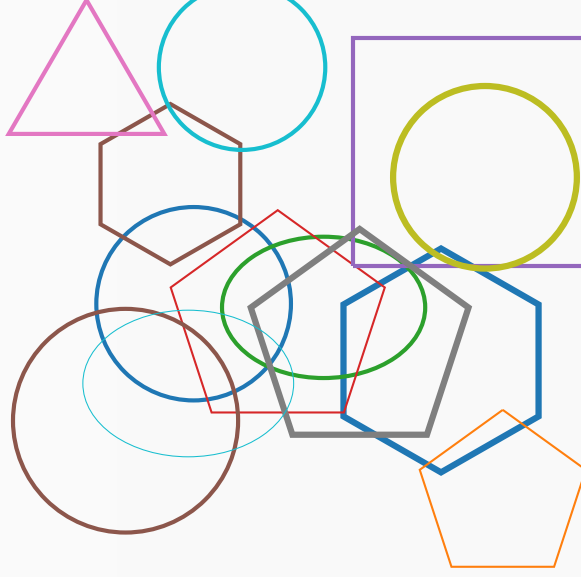[{"shape": "circle", "thickness": 2, "radius": 0.84, "center": [0.333, 0.473]}, {"shape": "hexagon", "thickness": 3, "radius": 0.97, "center": [0.759, 0.375]}, {"shape": "pentagon", "thickness": 1, "radius": 0.75, "center": [0.865, 0.139]}, {"shape": "oval", "thickness": 2, "radius": 0.87, "center": [0.557, 0.467]}, {"shape": "pentagon", "thickness": 1, "radius": 0.97, "center": [0.478, 0.442]}, {"shape": "square", "thickness": 2, "radius": 0.99, "center": [0.805, 0.735]}, {"shape": "hexagon", "thickness": 2, "radius": 0.69, "center": [0.293, 0.68]}, {"shape": "circle", "thickness": 2, "radius": 0.97, "center": [0.216, 0.271]}, {"shape": "triangle", "thickness": 2, "radius": 0.77, "center": [0.149, 0.844]}, {"shape": "pentagon", "thickness": 3, "radius": 0.98, "center": [0.619, 0.406]}, {"shape": "circle", "thickness": 3, "radius": 0.79, "center": [0.834, 0.692]}, {"shape": "oval", "thickness": 0.5, "radius": 0.91, "center": [0.324, 0.335]}, {"shape": "circle", "thickness": 2, "radius": 0.72, "center": [0.416, 0.883]}]